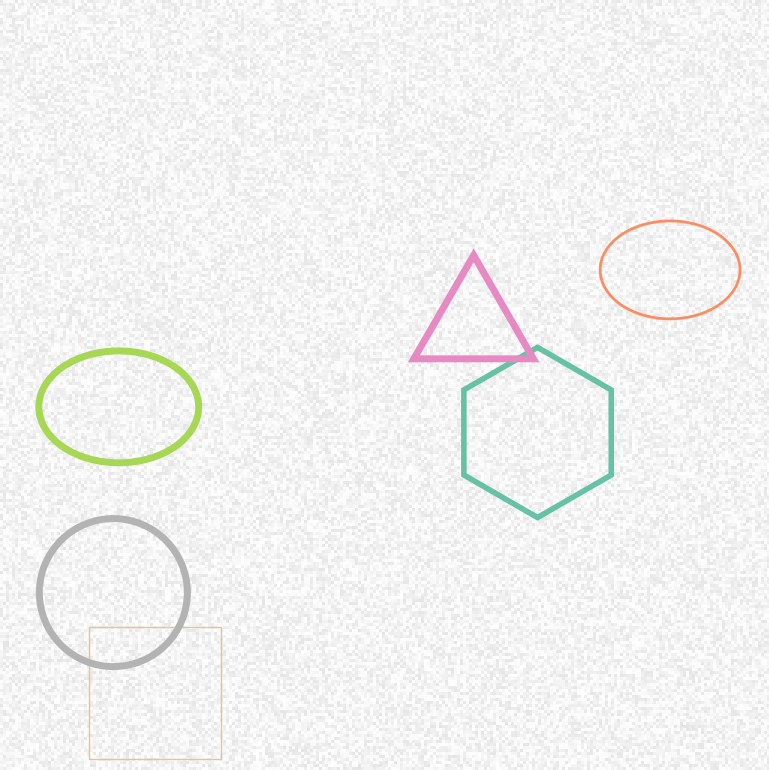[{"shape": "hexagon", "thickness": 2, "radius": 0.55, "center": [0.698, 0.438]}, {"shape": "oval", "thickness": 1, "radius": 0.45, "center": [0.87, 0.649]}, {"shape": "triangle", "thickness": 2.5, "radius": 0.45, "center": [0.615, 0.579]}, {"shape": "oval", "thickness": 2.5, "radius": 0.52, "center": [0.154, 0.472]}, {"shape": "square", "thickness": 0.5, "radius": 0.43, "center": [0.202, 0.1]}, {"shape": "circle", "thickness": 2.5, "radius": 0.48, "center": [0.147, 0.23]}]